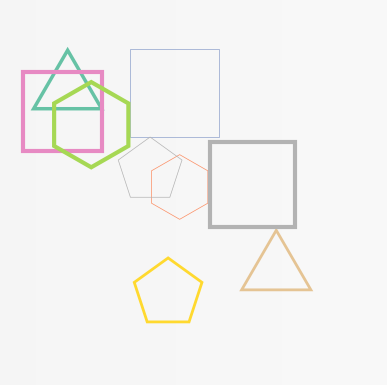[{"shape": "triangle", "thickness": 2.5, "radius": 0.51, "center": [0.175, 0.768]}, {"shape": "hexagon", "thickness": 0.5, "radius": 0.42, "center": [0.464, 0.514]}, {"shape": "square", "thickness": 0.5, "radius": 0.57, "center": [0.451, 0.757]}, {"shape": "square", "thickness": 3, "radius": 0.51, "center": [0.162, 0.71]}, {"shape": "hexagon", "thickness": 3, "radius": 0.55, "center": [0.235, 0.676]}, {"shape": "pentagon", "thickness": 2, "radius": 0.46, "center": [0.434, 0.238]}, {"shape": "triangle", "thickness": 2, "radius": 0.52, "center": [0.713, 0.299]}, {"shape": "pentagon", "thickness": 0.5, "radius": 0.43, "center": [0.387, 0.558]}, {"shape": "square", "thickness": 3, "radius": 0.55, "center": [0.651, 0.521]}]